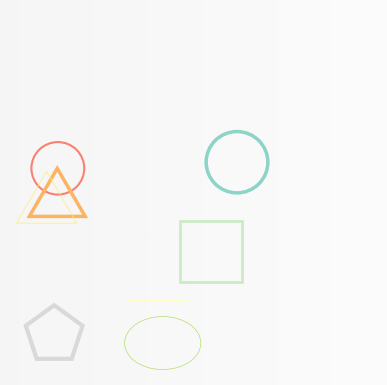[{"shape": "circle", "thickness": 2.5, "radius": 0.4, "center": [0.612, 0.579]}, {"shape": "square", "thickness": 0.5, "radius": 0.4, "center": [0.407, 0.3]}, {"shape": "circle", "thickness": 1.5, "radius": 0.34, "center": [0.149, 0.563]}, {"shape": "triangle", "thickness": 2.5, "radius": 0.42, "center": [0.148, 0.479]}, {"shape": "oval", "thickness": 0.5, "radius": 0.49, "center": [0.42, 0.109]}, {"shape": "pentagon", "thickness": 3, "radius": 0.38, "center": [0.14, 0.13]}, {"shape": "square", "thickness": 2, "radius": 0.4, "center": [0.545, 0.347]}, {"shape": "triangle", "thickness": 0.5, "radius": 0.45, "center": [0.12, 0.465]}]